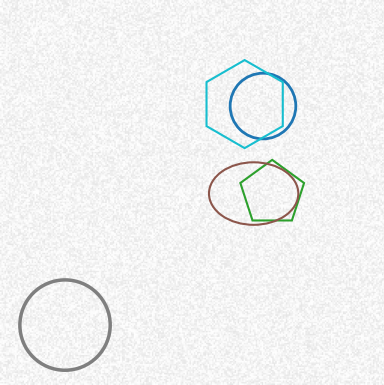[{"shape": "circle", "thickness": 2, "radius": 0.43, "center": [0.683, 0.725]}, {"shape": "pentagon", "thickness": 1.5, "radius": 0.44, "center": [0.707, 0.498]}, {"shape": "oval", "thickness": 1.5, "radius": 0.58, "center": [0.659, 0.497]}, {"shape": "circle", "thickness": 2.5, "radius": 0.59, "center": [0.169, 0.156]}, {"shape": "hexagon", "thickness": 1.5, "radius": 0.57, "center": [0.635, 0.73]}]